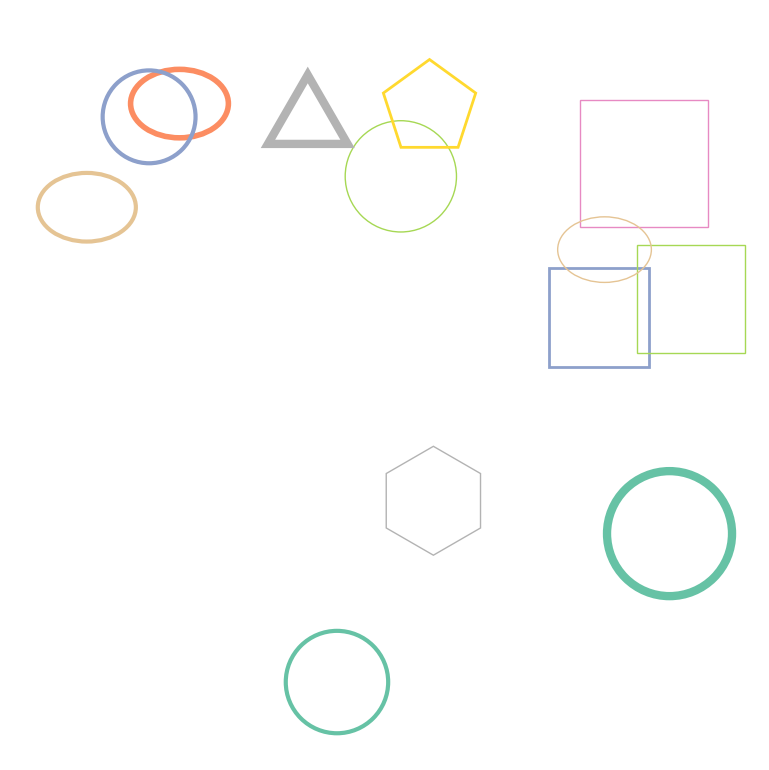[{"shape": "circle", "thickness": 1.5, "radius": 0.33, "center": [0.438, 0.114]}, {"shape": "circle", "thickness": 3, "radius": 0.41, "center": [0.87, 0.307]}, {"shape": "oval", "thickness": 2, "radius": 0.32, "center": [0.233, 0.865]}, {"shape": "square", "thickness": 1, "radius": 0.32, "center": [0.778, 0.588]}, {"shape": "circle", "thickness": 1.5, "radius": 0.3, "center": [0.194, 0.848]}, {"shape": "square", "thickness": 0.5, "radius": 0.41, "center": [0.836, 0.787]}, {"shape": "square", "thickness": 0.5, "radius": 0.35, "center": [0.898, 0.611]}, {"shape": "circle", "thickness": 0.5, "radius": 0.36, "center": [0.521, 0.771]}, {"shape": "pentagon", "thickness": 1, "radius": 0.32, "center": [0.558, 0.86]}, {"shape": "oval", "thickness": 1.5, "radius": 0.32, "center": [0.113, 0.731]}, {"shape": "oval", "thickness": 0.5, "radius": 0.3, "center": [0.785, 0.676]}, {"shape": "triangle", "thickness": 3, "radius": 0.3, "center": [0.4, 0.843]}, {"shape": "hexagon", "thickness": 0.5, "radius": 0.35, "center": [0.563, 0.35]}]